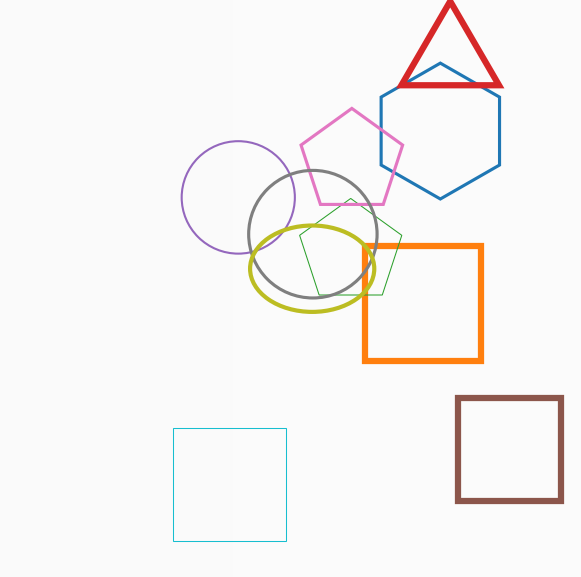[{"shape": "hexagon", "thickness": 1.5, "radius": 0.59, "center": [0.758, 0.772]}, {"shape": "square", "thickness": 3, "radius": 0.5, "center": [0.728, 0.473]}, {"shape": "pentagon", "thickness": 0.5, "radius": 0.46, "center": [0.603, 0.563]}, {"shape": "triangle", "thickness": 3, "radius": 0.48, "center": [0.775, 0.9]}, {"shape": "circle", "thickness": 1, "radius": 0.49, "center": [0.41, 0.657]}, {"shape": "square", "thickness": 3, "radius": 0.44, "center": [0.877, 0.22]}, {"shape": "pentagon", "thickness": 1.5, "radius": 0.46, "center": [0.605, 0.72]}, {"shape": "circle", "thickness": 1.5, "radius": 0.55, "center": [0.538, 0.594]}, {"shape": "oval", "thickness": 2, "radius": 0.53, "center": [0.537, 0.534]}, {"shape": "square", "thickness": 0.5, "radius": 0.49, "center": [0.395, 0.16]}]